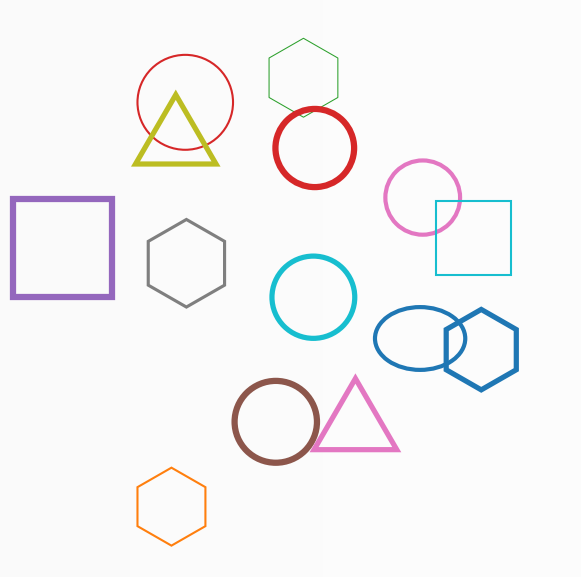[{"shape": "hexagon", "thickness": 2.5, "radius": 0.35, "center": [0.828, 0.394]}, {"shape": "oval", "thickness": 2, "radius": 0.39, "center": [0.723, 0.413]}, {"shape": "hexagon", "thickness": 1, "radius": 0.34, "center": [0.295, 0.122]}, {"shape": "hexagon", "thickness": 0.5, "radius": 0.34, "center": [0.522, 0.865]}, {"shape": "circle", "thickness": 3, "radius": 0.34, "center": [0.542, 0.743]}, {"shape": "circle", "thickness": 1, "radius": 0.41, "center": [0.319, 0.822]}, {"shape": "square", "thickness": 3, "radius": 0.42, "center": [0.108, 0.569]}, {"shape": "circle", "thickness": 3, "radius": 0.35, "center": [0.474, 0.269]}, {"shape": "triangle", "thickness": 2.5, "radius": 0.41, "center": [0.611, 0.262]}, {"shape": "circle", "thickness": 2, "radius": 0.32, "center": [0.727, 0.657]}, {"shape": "hexagon", "thickness": 1.5, "radius": 0.38, "center": [0.321, 0.543]}, {"shape": "triangle", "thickness": 2.5, "radius": 0.4, "center": [0.302, 0.755]}, {"shape": "circle", "thickness": 2.5, "radius": 0.36, "center": [0.539, 0.484]}, {"shape": "square", "thickness": 1, "radius": 0.32, "center": [0.815, 0.587]}]